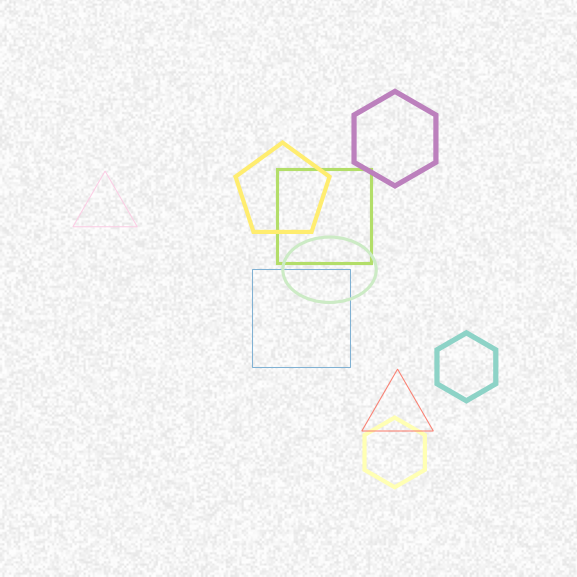[{"shape": "hexagon", "thickness": 2.5, "radius": 0.29, "center": [0.808, 0.364]}, {"shape": "hexagon", "thickness": 2, "radius": 0.3, "center": [0.683, 0.216]}, {"shape": "triangle", "thickness": 0.5, "radius": 0.36, "center": [0.688, 0.289]}, {"shape": "square", "thickness": 0.5, "radius": 0.42, "center": [0.521, 0.449]}, {"shape": "square", "thickness": 1.5, "radius": 0.4, "center": [0.561, 0.625]}, {"shape": "triangle", "thickness": 0.5, "radius": 0.32, "center": [0.182, 0.639]}, {"shape": "hexagon", "thickness": 2.5, "radius": 0.41, "center": [0.684, 0.759]}, {"shape": "oval", "thickness": 1.5, "radius": 0.4, "center": [0.571, 0.532]}, {"shape": "pentagon", "thickness": 2, "radius": 0.43, "center": [0.489, 0.667]}]